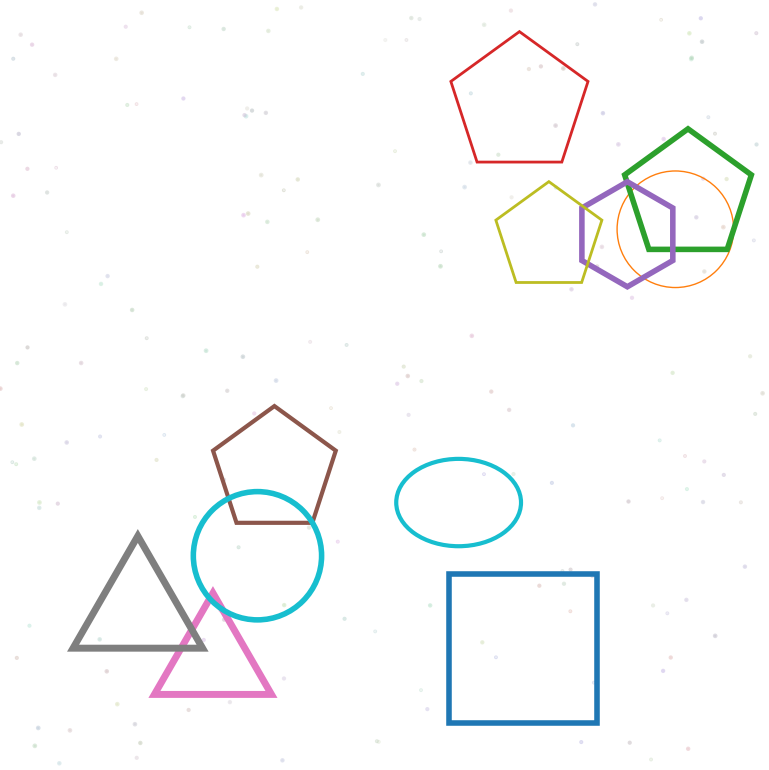[{"shape": "square", "thickness": 2, "radius": 0.48, "center": [0.679, 0.158]}, {"shape": "circle", "thickness": 0.5, "radius": 0.38, "center": [0.877, 0.702]}, {"shape": "pentagon", "thickness": 2, "radius": 0.43, "center": [0.894, 0.746]}, {"shape": "pentagon", "thickness": 1, "radius": 0.47, "center": [0.675, 0.865]}, {"shape": "hexagon", "thickness": 2, "radius": 0.34, "center": [0.815, 0.696]}, {"shape": "pentagon", "thickness": 1.5, "radius": 0.42, "center": [0.356, 0.389]}, {"shape": "triangle", "thickness": 2.5, "radius": 0.44, "center": [0.277, 0.142]}, {"shape": "triangle", "thickness": 2.5, "radius": 0.49, "center": [0.179, 0.207]}, {"shape": "pentagon", "thickness": 1, "radius": 0.36, "center": [0.713, 0.692]}, {"shape": "oval", "thickness": 1.5, "radius": 0.41, "center": [0.596, 0.347]}, {"shape": "circle", "thickness": 2, "radius": 0.42, "center": [0.334, 0.278]}]